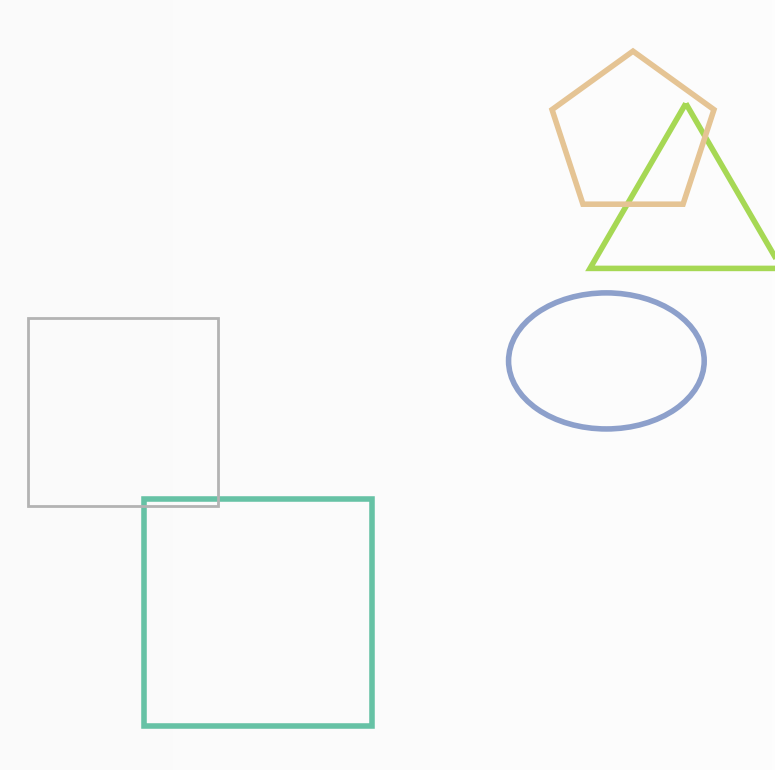[{"shape": "square", "thickness": 2, "radius": 0.73, "center": [0.333, 0.204]}, {"shape": "oval", "thickness": 2, "radius": 0.63, "center": [0.782, 0.531]}, {"shape": "triangle", "thickness": 2, "radius": 0.71, "center": [0.885, 0.723]}, {"shape": "pentagon", "thickness": 2, "radius": 0.55, "center": [0.817, 0.824]}, {"shape": "square", "thickness": 1, "radius": 0.61, "center": [0.159, 0.465]}]